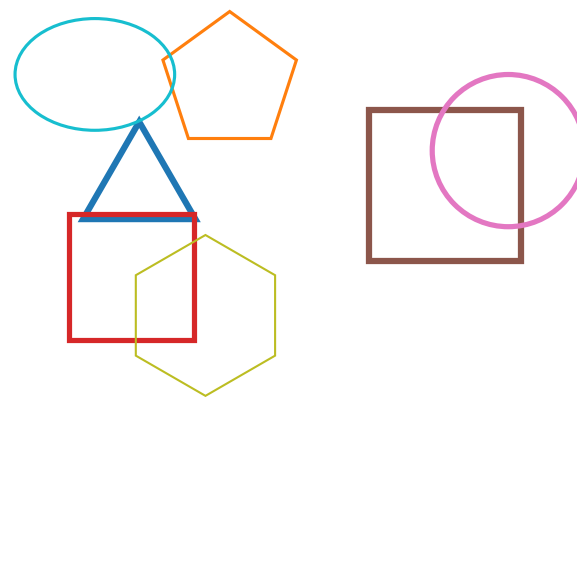[{"shape": "triangle", "thickness": 3, "radius": 0.56, "center": [0.241, 0.676]}, {"shape": "pentagon", "thickness": 1.5, "radius": 0.61, "center": [0.398, 0.858]}, {"shape": "square", "thickness": 2.5, "radius": 0.54, "center": [0.228, 0.519]}, {"shape": "square", "thickness": 3, "radius": 0.65, "center": [0.77, 0.678]}, {"shape": "circle", "thickness": 2.5, "radius": 0.66, "center": [0.88, 0.738]}, {"shape": "hexagon", "thickness": 1, "radius": 0.7, "center": [0.356, 0.453]}, {"shape": "oval", "thickness": 1.5, "radius": 0.69, "center": [0.164, 0.87]}]